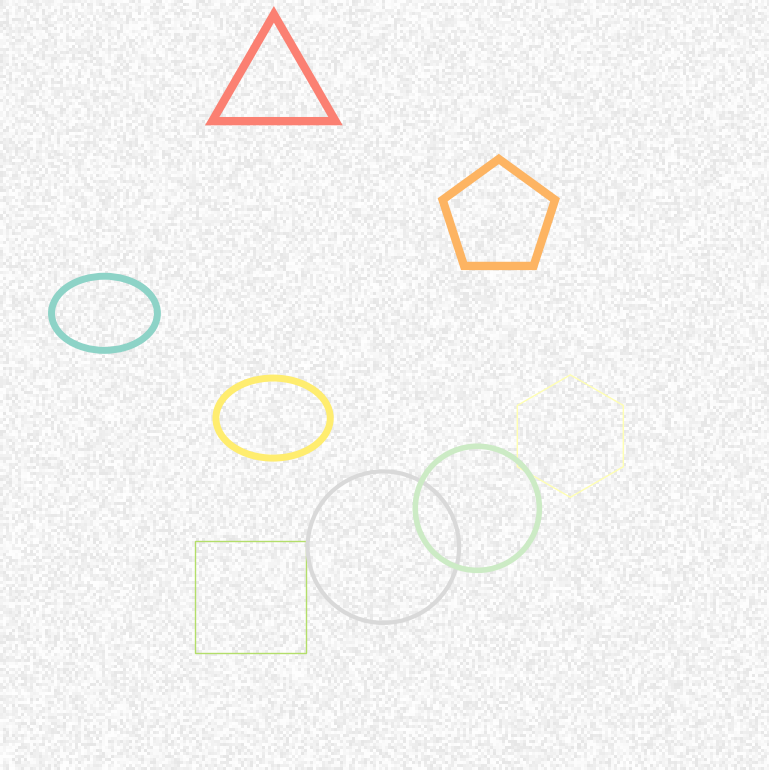[{"shape": "oval", "thickness": 2.5, "radius": 0.34, "center": [0.136, 0.593]}, {"shape": "hexagon", "thickness": 0.5, "radius": 0.4, "center": [0.741, 0.434]}, {"shape": "triangle", "thickness": 3, "radius": 0.46, "center": [0.356, 0.889]}, {"shape": "pentagon", "thickness": 3, "radius": 0.38, "center": [0.648, 0.717]}, {"shape": "square", "thickness": 0.5, "radius": 0.36, "center": [0.325, 0.224]}, {"shape": "circle", "thickness": 1.5, "radius": 0.49, "center": [0.498, 0.289]}, {"shape": "circle", "thickness": 2, "radius": 0.4, "center": [0.62, 0.34]}, {"shape": "oval", "thickness": 2.5, "radius": 0.37, "center": [0.355, 0.457]}]